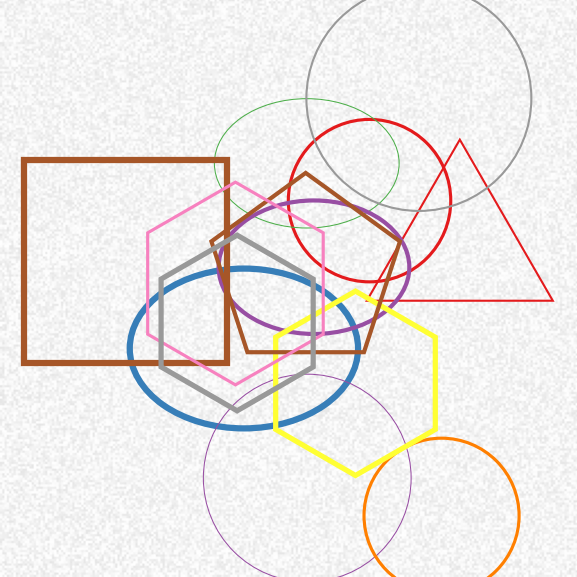[{"shape": "triangle", "thickness": 1, "radius": 0.93, "center": [0.796, 0.571]}, {"shape": "circle", "thickness": 1.5, "radius": 0.7, "center": [0.64, 0.652]}, {"shape": "oval", "thickness": 3, "radius": 0.99, "center": [0.422, 0.396]}, {"shape": "oval", "thickness": 0.5, "radius": 0.8, "center": [0.531, 0.716]}, {"shape": "circle", "thickness": 0.5, "radius": 0.9, "center": [0.532, 0.171]}, {"shape": "oval", "thickness": 2, "radius": 0.83, "center": [0.544, 0.536]}, {"shape": "circle", "thickness": 1.5, "radius": 0.67, "center": [0.765, 0.106]}, {"shape": "hexagon", "thickness": 2.5, "radius": 0.8, "center": [0.616, 0.335]}, {"shape": "square", "thickness": 3, "radius": 0.88, "center": [0.218, 0.546]}, {"shape": "pentagon", "thickness": 2, "radius": 0.86, "center": [0.529, 0.528]}, {"shape": "hexagon", "thickness": 1.5, "radius": 0.88, "center": [0.408, 0.508]}, {"shape": "circle", "thickness": 1, "radius": 0.97, "center": [0.725, 0.829]}, {"shape": "hexagon", "thickness": 2.5, "radius": 0.76, "center": [0.411, 0.44]}]